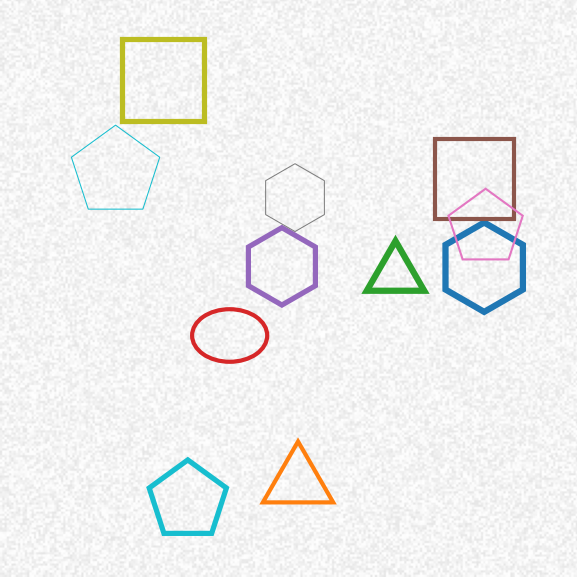[{"shape": "hexagon", "thickness": 3, "radius": 0.39, "center": [0.838, 0.536]}, {"shape": "triangle", "thickness": 2, "radius": 0.35, "center": [0.516, 0.164]}, {"shape": "triangle", "thickness": 3, "radius": 0.29, "center": [0.685, 0.524]}, {"shape": "oval", "thickness": 2, "radius": 0.33, "center": [0.398, 0.418]}, {"shape": "hexagon", "thickness": 2.5, "radius": 0.33, "center": [0.488, 0.538]}, {"shape": "square", "thickness": 2, "radius": 0.34, "center": [0.822, 0.689]}, {"shape": "pentagon", "thickness": 1, "radius": 0.34, "center": [0.841, 0.605]}, {"shape": "hexagon", "thickness": 0.5, "radius": 0.29, "center": [0.511, 0.657]}, {"shape": "square", "thickness": 2.5, "radius": 0.36, "center": [0.282, 0.861]}, {"shape": "pentagon", "thickness": 0.5, "radius": 0.4, "center": [0.2, 0.702]}, {"shape": "pentagon", "thickness": 2.5, "radius": 0.35, "center": [0.325, 0.132]}]